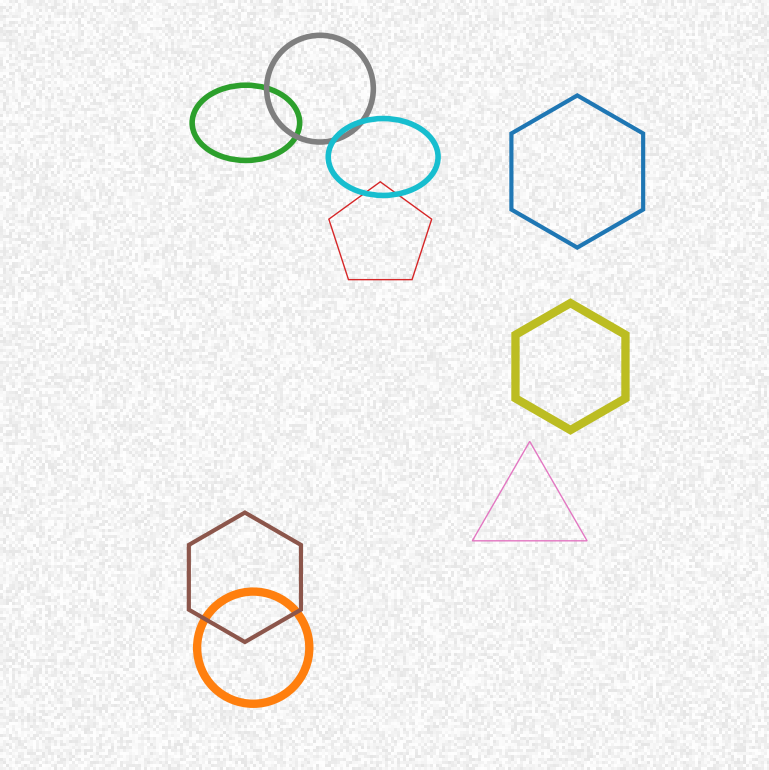[{"shape": "hexagon", "thickness": 1.5, "radius": 0.49, "center": [0.75, 0.777]}, {"shape": "circle", "thickness": 3, "radius": 0.36, "center": [0.329, 0.159]}, {"shape": "oval", "thickness": 2, "radius": 0.35, "center": [0.319, 0.84]}, {"shape": "pentagon", "thickness": 0.5, "radius": 0.35, "center": [0.494, 0.694]}, {"shape": "hexagon", "thickness": 1.5, "radius": 0.42, "center": [0.318, 0.25]}, {"shape": "triangle", "thickness": 0.5, "radius": 0.43, "center": [0.688, 0.341]}, {"shape": "circle", "thickness": 2, "radius": 0.35, "center": [0.416, 0.885]}, {"shape": "hexagon", "thickness": 3, "radius": 0.41, "center": [0.741, 0.524]}, {"shape": "oval", "thickness": 2, "radius": 0.36, "center": [0.498, 0.796]}]